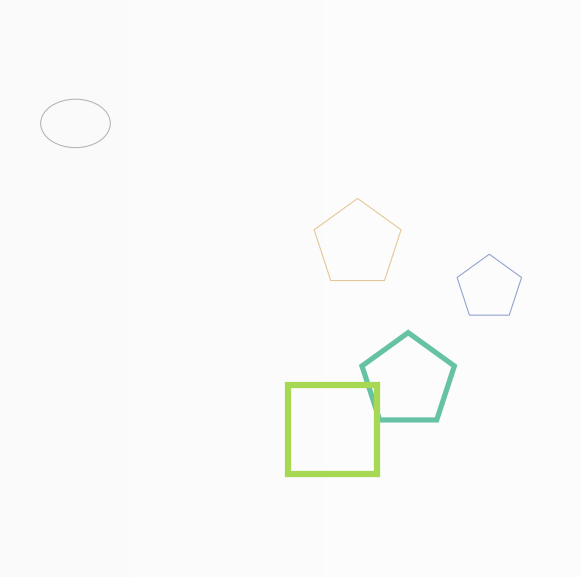[{"shape": "pentagon", "thickness": 2.5, "radius": 0.42, "center": [0.702, 0.34]}, {"shape": "pentagon", "thickness": 0.5, "radius": 0.29, "center": [0.842, 0.501]}, {"shape": "square", "thickness": 3, "radius": 0.38, "center": [0.572, 0.255]}, {"shape": "pentagon", "thickness": 0.5, "radius": 0.39, "center": [0.615, 0.577]}, {"shape": "oval", "thickness": 0.5, "radius": 0.3, "center": [0.13, 0.785]}]